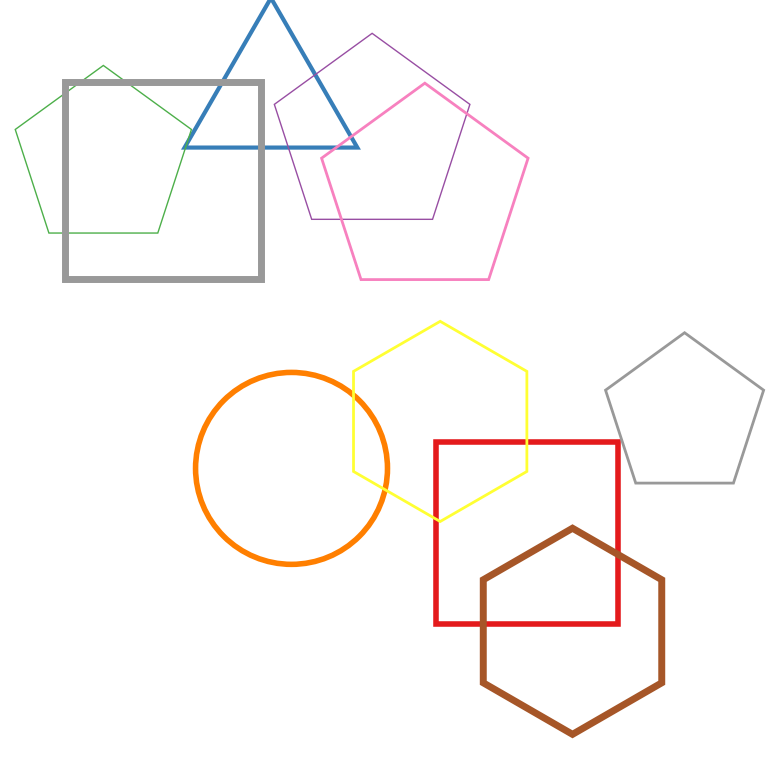[{"shape": "square", "thickness": 2, "radius": 0.59, "center": [0.684, 0.308]}, {"shape": "triangle", "thickness": 1.5, "radius": 0.65, "center": [0.352, 0.873]}, {"shape": "pentagon", "thickness": 0.5, "radius": 0.6, "center": [0.134, 0.795]}, {"shape": "pentagon", "thickness": 0.5, "radius": 0.67, "center": [0.483, 0.823]}, {"shape": "circle", "thickness": 2, "radius": 0.62, "center": [0.379, 0.392]}, {"shape": "hexagon", "thickness": 1, "radius": 0.65, "center": [0.572, 0.453]}, {"shape": "hexagon", "thickness": 2.5, "radius": 0.67, "center": [0.744, 0.18]}, {"shape": "pentagon", "thickness": 1, "radius": 0.71, "center": [0.552, 0.751]}, {"shape": "pentagon", "thickness": 1, "radius": 0.54, "center": [0.889, 0.46]}, {"shape": "square", "thickness": 2.5, "radius": 0.64, "center": [0.212, 0.765]}]